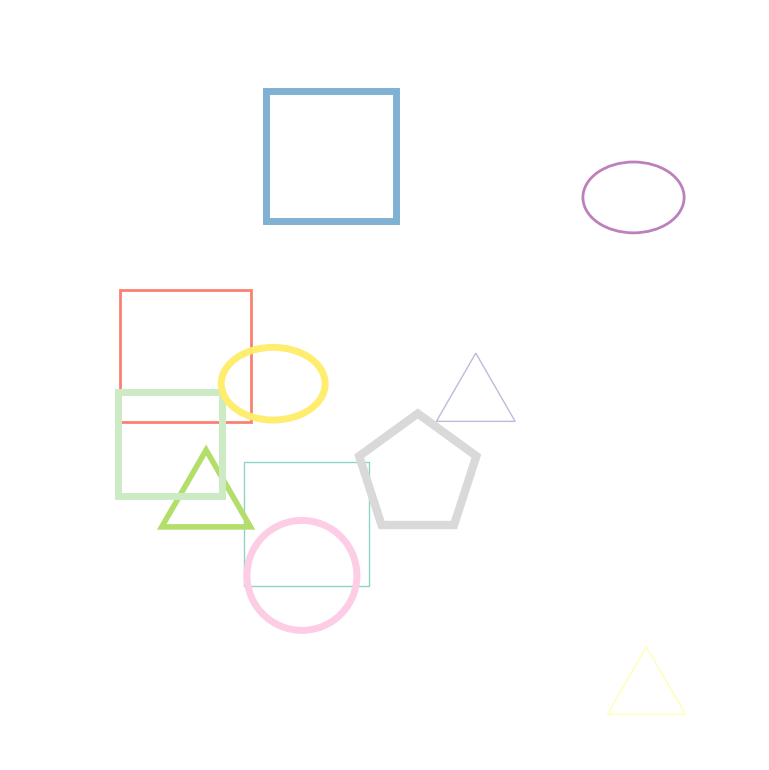[{"shape": "square", "thickness": 0.5, "radius": 0.4, "center": [0.398, 0.319]}, {"shape": "triangle", "thickness": 0.5, "radius": 0.29, "center": [0.84, 0.102]}, {"shape": "triangle", "thickness": 0.5, "radius": 0.3, "center": [0.618, 0.482]}, {"shape": "square", "thickness": 1, "radius": 0.43, "center": [0.241, 0.538]}, {"shape": "square", "thickness": 2.5, "radius": 0.42, "center": [0.43, 0.798]}, {"shape": "triangle", "thickness": 2, "radius": 0.33, "center": [0.268, 0.349]}, {"shape": "circle", "thickness": 2.5, "radius": 0.36, "center": [0.392, 0.253]}, {"shape": "pentagon", "thickness": 3, "radius": 0.4, "center": [0.543, 0.383]}, {"shape": "oval", "thickness": 1, "radius": 0.33, "center": [0.823, 0.744]}, {"shape": "square", "thickness": 2.5, "radius": 0.34, "center": [0.221, 0.424]}, {"shape": "oval", "thickness": 2.5, "radius": 0.34, "center": [0.355, 0.502]}]